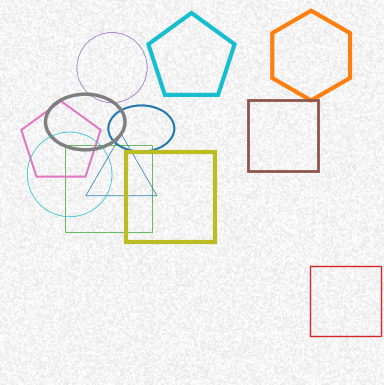[{"shape": "oval", "thickness": 1.5, "radius": 0.43, "center": [0.367, 0.666]}, {"shape": "triangle", "thickness": 0.5, "radius": 0.53, "center": [0.315, 0.545]}, {"shape": "hexagon", "thickness": 3, "radius": 0.58, "center": [0.808, 0.856]}, {"shape": "square", "thickness": 0.5, "radius": 0.57, "center": [0.282, 0.51]}, {"shape": "square", "thickness": 1, "radius": 0.46, "center": [0.898, 0.218]}, {"shape": "circle", "thickness": 0.5, "radius": 0.46, "center": [0.291, 0.824]}, {"shape": "square", "thickness": 2, "radius": 0.46, "center": [0.735, 0.649]}, {"shape": "pentagon", "thickness": 1.5, "radius": 0.54, "center": [0.158, 0.629]}, {"shape": "oval", "thickness": 2.5, "radius": 0.52, "center": [0.221, 0.683]}, {"shape": "square", "thickness": 3, "radius": 0.58, "center": [0.442, 0.489]}, {"shape": "circle", "thickness": 0.5, "radius": 0.55, "center": [0.181, 0.547]}, {"shape": "pentagon", "thickness": 3, "radius": 0.59, "center": [0.497, 0.849]}]